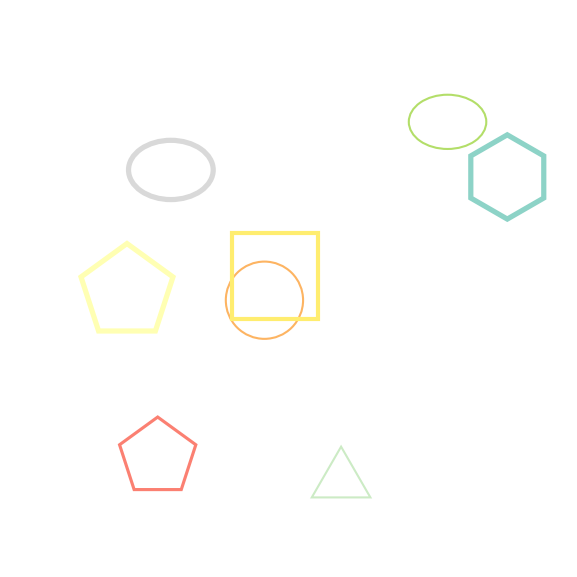[{"shape": "hexagon", "thickness": 2.5, "radius": 0.36, "center": [0.878, 0.693]}, {"shape": "pentagon", "thickness": 2.5, "radius": 0.42, "center": [0.22, 0.494]}, {"shape": "pentagon", "thickness": 1.5, "radius": 0.35, "center": [0.273, 0.208]}, {"shape": "circle", "thickness": 1, "radius": 0.33, "center": [0.458, 0.479]}, {"shape": "oval", "thickness": 1, "radius": 0.34, "center": [0.775, 0.788]}, {"shape": "oval", "thickness": 2.5, "radius": 0.37, "center": [0.296, 0.705]}, {"shape": "triangle", "thickness": 1, "radius": 0.29, "center": [0.591, 0.167]}, {"shape": "square", "thickness": 2, "radius": 0.37, "center": [0.476, 0.521]}]